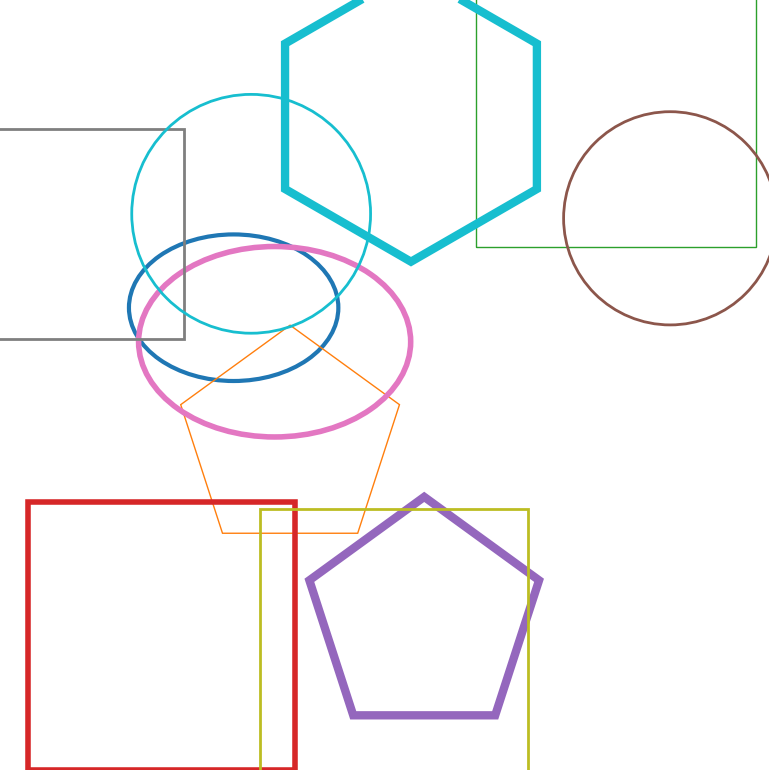[{"shape": "oval", "thickness": 1.5, "radius": 0.68, "center": [0.303, 0.6]}, {"shape": "pentagon", "thickness": 0.5, "radius": 0.75, "center": [0.377, 0.428]}, {"shape": "square", "thickness": 0.5, "radius": 0.91, "center": [0.8, 0.861]}, {"shape": "square", "thickness": 2, "radius": 0.87, "center": [0.21, 0.174]}, {"shape": "pentagon", "thickness": 3, "radius": 0.78, "center": [0.551, 0.198]}, {"shape": "circle", "thickness": 1, "radius": 0.69, "center": [0.87, 0.716]}, {"shape": "oval", "thickness": 2, "radius": 0.88, "center": [0.357, 0.556]}, {"shape": "square", "thickness": 1, "radius": 0.68, "center": [0.102, 0.696]}, {"shape": "square", "thickness": 1, "radius": 0.87, "center": [0.511, 0.165]}, {"shape": "hexagon", "thickness": 3, "radius": 0.94, "center": [0.534, 0.849]}, {"shape": "circle", "thickness": 1, "radius": 0.78, "center": [0.326, 0.722]}]